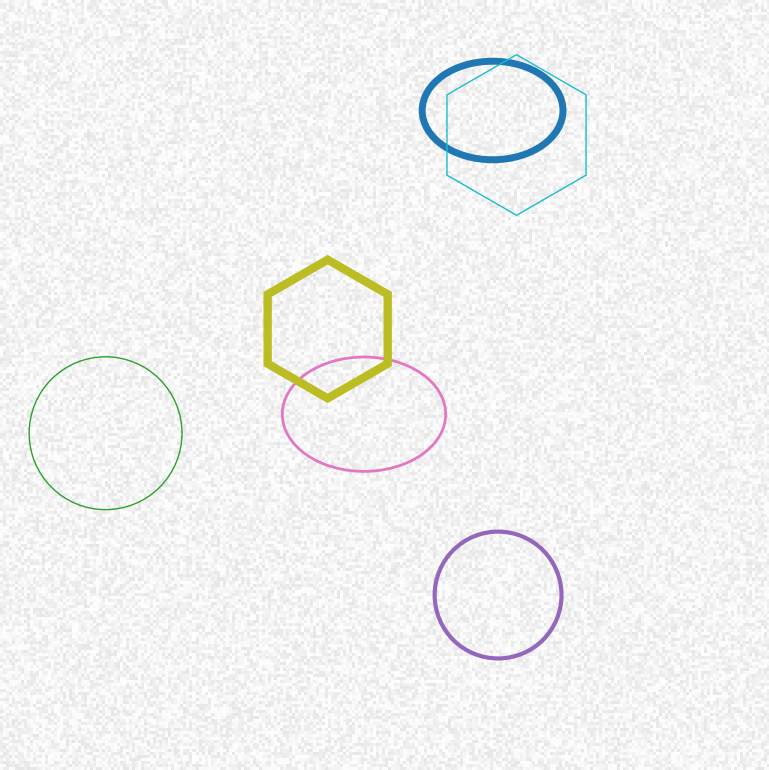[{"shape": "oval", "thickness": 2.5, "radius": 0.46, "center": [0.64, 0.856]}, {"shape": "circle", "thickness": 0.5, "radius": 0.5, "center": [0.137, 0.437]}, {"shape": "circle", "thickness": 1.5, "radius": 0.41, "center": [0.647, 0.227]}, {"shape": "oval", "thickness": 1, "radius": 0.53, "center": [0.473, 0.462]}, {"shape": "hexagon", "thickness": 3, "radius": 0.45, "center": [0.426, 0.573]}, {"shape": "hexagon", "thickness": 0.5, "radius": 0.52, "center": [0.671, 0.825]}]